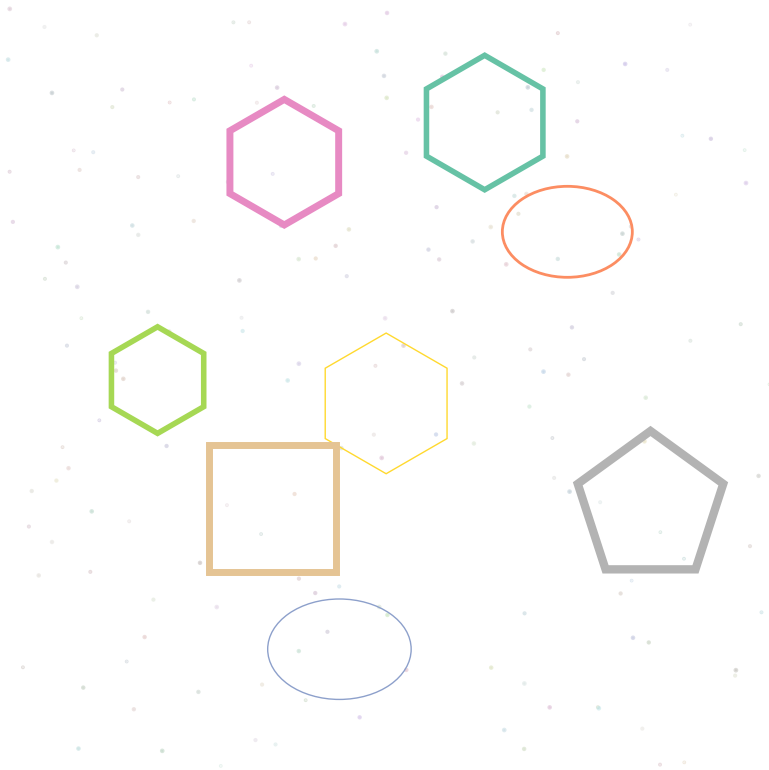[{"shape": "hexagon", "thickness": 2, "radius": 0.44, "center": [0.629, 0.841]}, {"shape": "oval", "thickness": 1, "radius": 0.42, "center": [0.737, 0.699]}, {"shape": "oval", "thickness": 0.5, "radius": 0.47, "center": [0.441, 0.157]}, {"shape": "hexagon", "thickness": 2.5, "radius": 0.41, "center": [0.369, 0.789]}, {"shape": "hexagon", "thickness": 2, "radius": 0.35, "center": [0.205, 0.506]}, {"shape": "hexagon", "thickness": 0.5, "radius": 0.46, "center": [0.501, 0.476]}, {"shape": "square", "thickness": 2.5, "radius": 0.41, "center": [0.354, 0.34]}, {"shape": "pentagon", "thickness": 3, "radius": 0.5, "center": [0.845, 0.341]}]